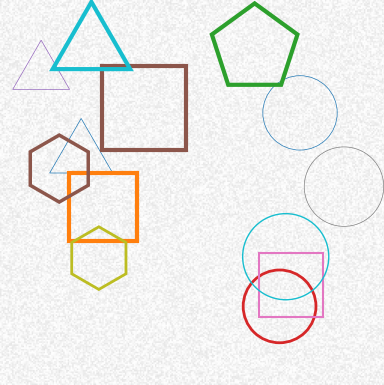[{"shape": "circle", "thickness": 0.5, "radius": 0.48, "center": [0.779, 0.707]}, {"shape": "triangle", "thickness": 0.5, "radius": 0.47, "center": [0.211, 0.598]}, {"shape": "square", "thickness": 3, "radius": 0.44, "center": [0.268, 0.463]}, {"shape": "pentagon", "thickness": 3, "radius": 0.58, "center": [0.661, 0.874]}, {"shape": "circle", "thickness": 2, "radius": 0.47, "center": [0.726, 0.204]}, {"shape": "triangle", "thickness": 0.5, "radius": 0.43, "center": [0.107, 0.81]}, {"shape": "hexagon", "thickness": 2.5, "radius": 0.43, "center": [0.154, 0.562]}, {"shape": "square", "thickness": 3, "radius": 0.54, "center": [0.375, 0.72]}, {"shape": "square", "thickness": 1.5, "radius": 0.41, "center": [0.755, 0.261]}, {"shape": "circle", "thickness": 0.5, "radius": 0.52, "center": [0.893, 0.515]}, {"shape": "hexagon", "thickness": 2, "radius": 0.41, "center": [0.257, 0.33]}, {"shape": "triangle", "thickness": 3, "radius": 0.58, "center": [0.237, 0.879]}, {"shape": "circle", "thickness": 1, "radius": 0.56, "center": [0.742, 0.333]}]